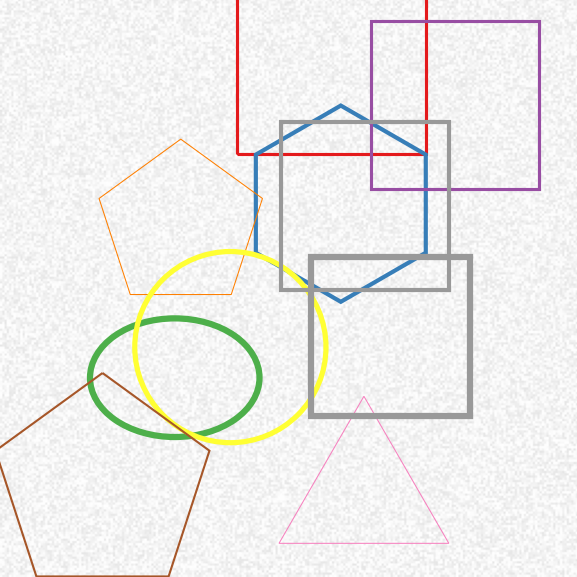[{"shape": "square", "thickness": 1.5, "radius": 0.82, "center": [0.574, 0.897]}, {"shape": "hexagon", "thickness": 2, "radius": 0.85, "center": [0.59, 0.646]}, {"shape": "oval", "thickness": 3, "radius": 0.73, "center": [0.303, 0.345]}, {"shape": "square", "thickness": 1.5, "radius": 0.73, "center": [0.788, 0.818]}, {"shape": "pentagon", "thickness": 0.5, "radius": 0.74, "center": [0.313, 0.609]}, {"shape": "circle", "thickness": 2.5, "radius": 0.83, "center": [0.399, 0.398]}, {"shape": "pentagon", "thickness": 1, "radius": 0.97, "center": [0.177, 0.159]}, {"shape": "triangle", "thickness": 0.5, "radius": 0.85, "center": [0.63, 0.143]}, {"shape": "square", "thickness": 3, "radius": 0.69, "center": [0.676, 0.417]}, {"shape": "square", "thickness": 2, "radius": 0.73, "center": [0.632, 0.642]}]